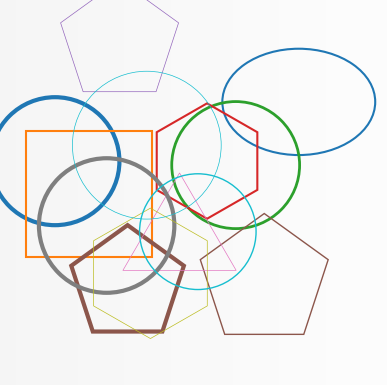[{"shape": "oval", "thickness": 1.5, "radius": 0.99, "center": [0.771, 0.735]}, {"shape": "circle", "thickness": 3, "radius": 0.83, "center": [0.142, 0.581]}, {"shape": "square", "thickness": 1.5, "radius": 0.82, "center": [0.23, 0.496]}, {"shape": "circle", "thickness": 2, "radius": 0.82, "center": [0.608, 0.571]}, {"shape": "hexagon", "thickness": 1.5, "radius": 0.75, "center": [0.534, 0.582]}, {"shape": "pentagon", "thickness": 0.5, "radius": 0.8, "center": [0.309, 0.891]}, {"shape": "pentagon", "thickness": 1, "radius": 0.87, "center": [0.682, 0.272]}, {"shape": "pentagon", "thickness": 3, "radius": 0.76, "center": [0.329, 0.262]}, {"shape": "triangle", "thickness": 0.5, "radius": 0.84, "center": [0.463, 0.382]}, {"shape": "circle", "thickness": 3, "radius": 0.87, "center": [0.275, 0.414]}, {"shape": "hexagon", "thickness": 0.5, "radius": 0.85, "center": [0.388, 0.29]}, {"shape": "circle", "thickness": 1, "radius": 0.75, "center": [0.511, 0.398]}, {"shape": "circle", "thickness": 0.5, "radius": 0.96, "center": [0.379, 0.623]}]